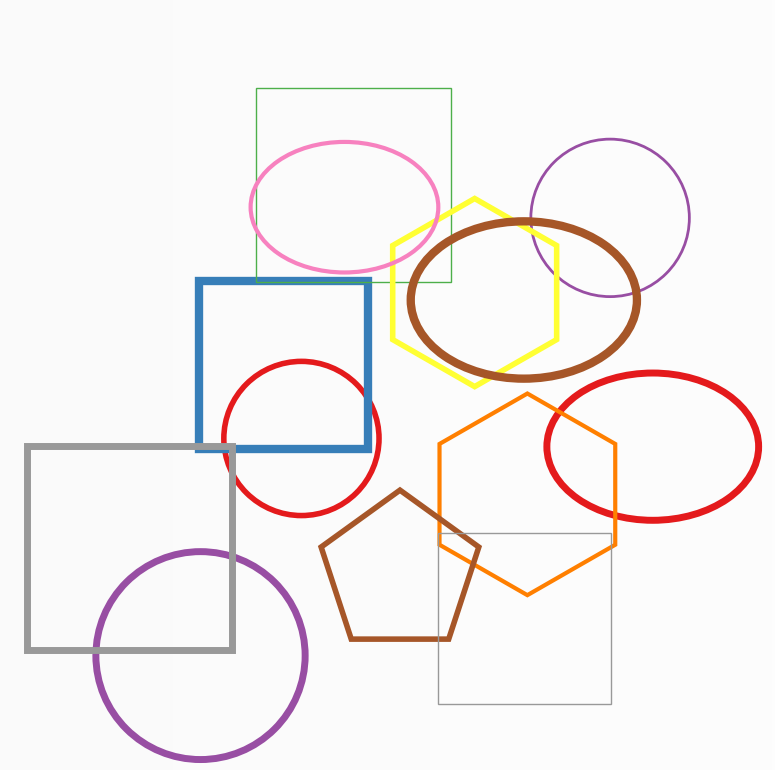[{"shape": "circle", "thickness": 2, "radius": 0.5, "center": [0.389, 0.431]}, {"shape": "oval", "thickness": 2.5, "radius": 0.68, "center": [0.842, 0.42]}, {"shape": "square", "thickness": 3, "radius": 0.55, "center": [0.365, 0.526]}, {"shape": "square", "thickness": 0.5, "radius": 0.63, "center": [0.456, 0.76]}, {"shape": "circle", "thickness": 1, "radius": 0.51, "center": [0.787, 0.717]}, {"shape": "circle", "thickness": 2.5, "radius": 0.68, "center": [0.259, 0.149]}, {"shape": "hexagon", "thickness": 1.5, "radius": 0.65, "center": [0.68, 0.358]}, {"shape": "hexagon", "thickness": 2, "radius": 0.61, "center": [0.612, 0.62]}, {"shape": "pentagon", "thickness": 2, "radius": 0.53, "center": [0.516, 0.256]}, {"shape": "oval", "thickness": 3, "radius": 0.73, "center": [0.676, 0.61]}, {"shape": "oval", "thickness": 1.5, "radius": 0.61, "center": [0.444, 0.731]}, {"shape": "square", "thickness": 0.5, "radius": 0.56, "center": [0.677, 0.197]}, {"shape": "square", "thickness": 2.5, "radius": 0.66, "center": [0.167, 0.288]}]